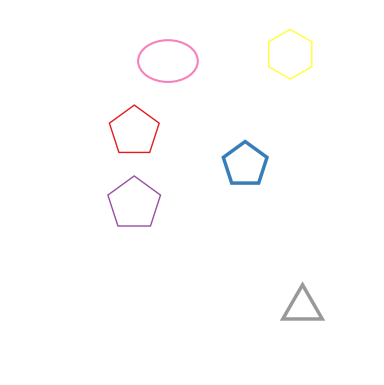[{"shape": "pentagon", "thickness": 1, "radius": 0.34, "center": [0.349, 0.659]}, {"shape": "pentagon", "thickness": 2.5, "radius": 0.3, "center": [0.637, 0.573]}, {"shape": "pentagon", "thickness": 1, "radius": 0.36, "center": [0.349, 0.471]}, {"shape": "hexagon", "thickness": 1, "radius": 0.32, "center": [0.754, 0.859]}, {"shape": "oval", "thickness": 1.5, "radius": 0.39, "center": [0.436, 0.841]}, {"shape": "triangle", "thickness": 2.5, "radius": 0.3, "center": [0.786, 0.201]}]